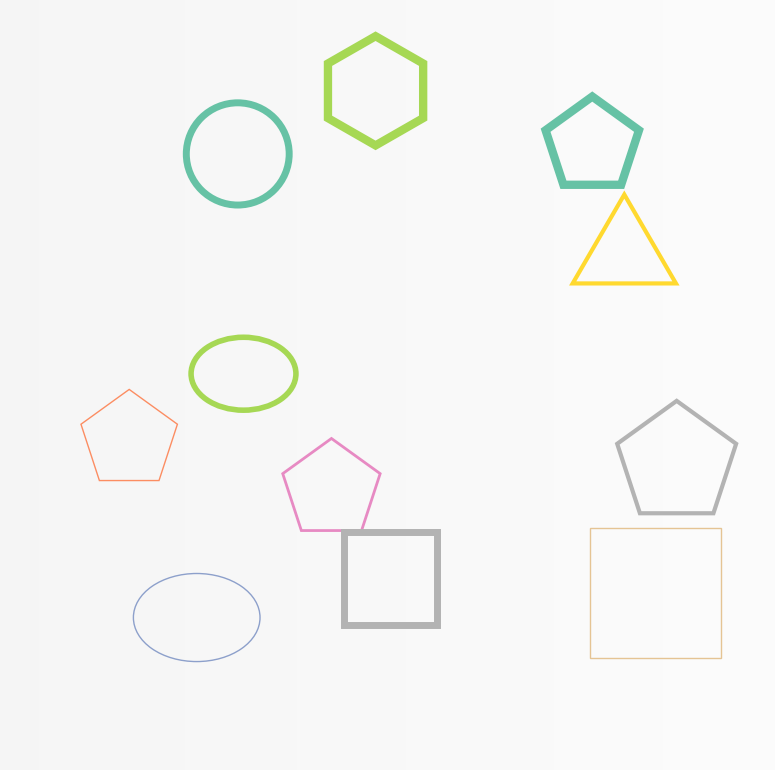[{"shape": "pentagon", "thickness": 3, "radius": 0.32, "center": [0.764, 0.811]}, {"shape": "circle", "thickness": 2.5, "radius": 0.33, "center": [0.307, 0.8]}, {"shape": "pentagon", "thickness": 0.5, "radius": 0.33, "center": [0.167, 0.429]}, {"shape": "oval", "thickness": 0.5, "radius": 0.41, "center": [0.254, 0.198]}, {"shape": "pentagon", "thickness": 1, "radius": 0.33, "center": [0.428, 0.364]}, {"shape": "hexagon", "thickness": 3, "radius": 0.35, "center": [0.485, 0.882]}, {"shape": "oval", "thickness": 2, "radius": 0.34, "center": [0.314, 0.515]}, {"shape": "triangle", "thickness": 1.5, "radius": 0.38, "center": [0.806, 0.67]}, {"shape": "square", "thickness": 0.5, "radius": 0.42, "center": [0.846, 0.229]}, {"shape": "pentagon", "thickness": 1.5, "radius": 0.4, "center": [0.873, 0.399]}, {"shape": "square", "thickness": 2.5, "radius": 0.3, "center": [0.504, 0.249]}]